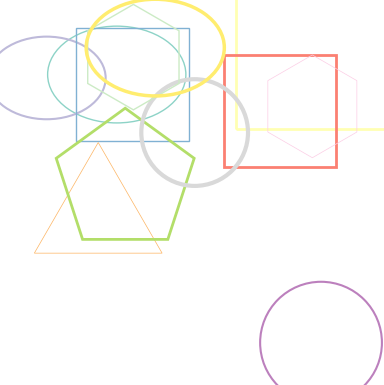[{"shape": "oval", "thickness": 1, "radius": 0.9, "center": [0.303, 0.806]}, {"shape": "square", "thickness": 2, "radius": 1.0, "center": [0.814, 0.865]}, {"shape": "oval", "thickness": 1.5, "radius": 0.77, "center": [0.121, 0.798]}, {"shape": "square", "thickness": 2, "radius": 0.73, "center": [0.728, 0.711]}, {"shape": "square", "thickness": 1, "radius": 0.73, "center": [0.344, 0.78]}, {"shape": "triangle", "thickness": 0.5, "radius": 0.96, "center": [0.255, 0.438]}, {"shape": "pentagon", "thickness": 2, "radius": 0.94, "center": [0.325, 0.531]}, {"shape": "hexagon", "thickness": 0.5, "radius": 0.67, "center": [0.811, 0.724]}, {"shape": "circle", "thickness": 3, "radius": 0.69, "center": [0.506, 0.656]}, {"shape": "circle", "thickness": 1.5, "radius": 0.79, "center": [0.834, 0.11]}, {"shape": "hexagon", "thickness": 1, "radius": 0.68, "center": [0.346, 0.852]}, {"shape": "oval", "thickness": 2.5, "radius": 0.9, "center": [0.403, 0.876]}]